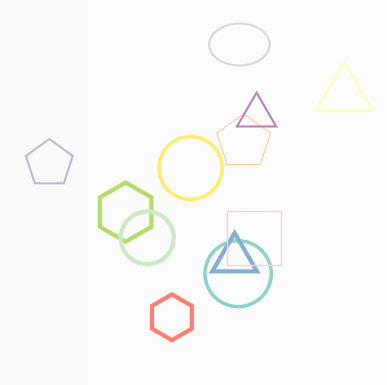[{"shape": "circle", "thickness": 2.5, "radius": 0.43, "center": [0.615, 0.289]}, {"shape": "triangle", "thickness": 1.5, "radius": 0.43, "center": [0.888, 0.754]}, {"shape": "pentagon", "thickness": 1.5, "radius": 0.32, "center": [0.127, 0.575]}, {"shape": "hexagon", "thickness": 3, "radius": 0.3, "center": [0.444, 0.176]}, {"shape": "triangle", "thickness": 3, "radius": 0.33, "center": [0.605, 0.328]}, {"shape": "pentagon", "thickness": 0.5, "radius": 0.36, "center": [0.629, 0.631]}, {"shape": "hexagon", "thickness": 3, "radius": 0.38, "center": [0.324, 0.449]}, {"shape": "square", "thickness": 1, "radius": 0.35, "center": [0.656, 0.381]}, {"shape": "oval", "thickness": 1.5, "radius": 0.39, "center": [0.618, 0.884]}, {"shape": "triangle", "thickness": 1.5, "radius": 0.29, "center": [0.662, 0.701]}, {"shape": "circle", "thickness": 3, "radius": 0.34, "center": [0.38, 0.382]}, {"shape": "circle", "thickness": 2.5, "radius": 0.41, "center": [0.492, 0.563]}]